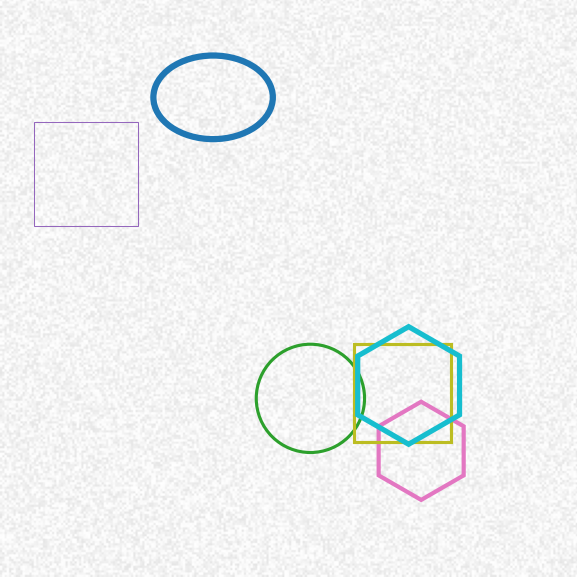[{"shape": "oval", "thickness": 3, "radius": 0.52, "center": [0.369, 0.831]}, {"shape": "circle", "thickness": 1.5, "radius": 0.47, "center": [0.538, 0.309]}, {"shape": "square", "thickness": 0.5, "radius": 0.45, "center": [0.149, 0.697]}, {"shape": "hexagon", "thickness": 2, "radius": 0.43, "center": [0.729, 0.218]}, {"shape": "square", "thickness": 1.5, "radius": 0.42, "center": [0.697, 0.319]}, {"shape": "hexagon", "thickness": 2.5, "radius": 0.51, "center": [0.708, 0.332]}]